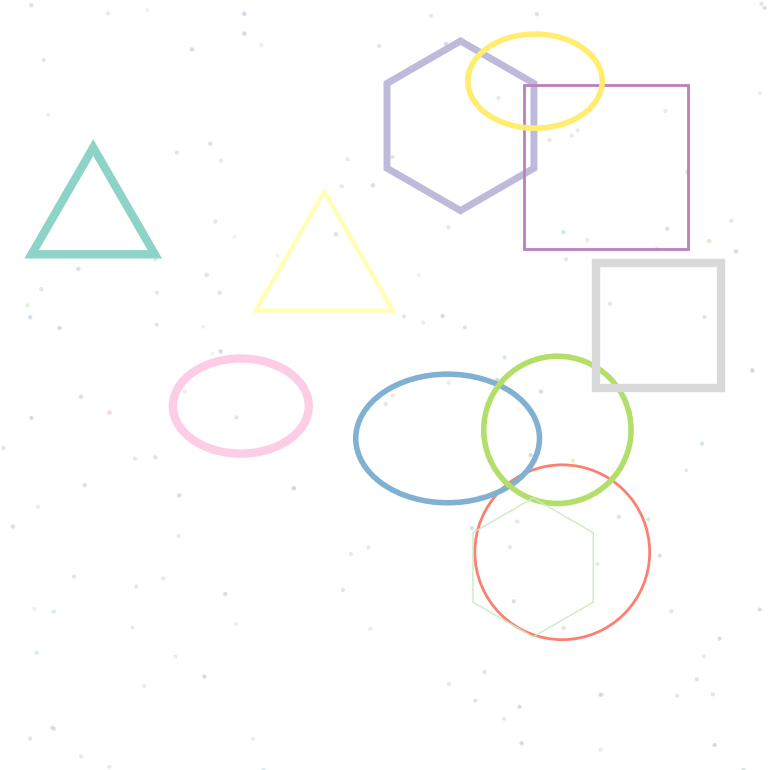[{"shape": "triangle", "thickness": 3, "radius": 0.46, "center": [0.121, 0.716]}, {"shape": "triangle", "thickness": 1.5, "radius": 0.51, "center": [0.421, 0.648]}, {"shape": "hexagon", "thickness": 2.5, "radius": 0.55, "center": [0.598, 0.837]}, {"shape": "circle", "thickness": 1, "radius": 0.57, "center": [0.73, 0.283]}, {"shape": "oval", "thickness": 2, "radius": 0.6, "center": [0.581, 0.431]}, {"shape": "circle", "thickness": 2, "radius": 0.48, "center": [0.724, 0.442]}, {"shape": "oval", "thickness": 3, "radius": 0.44, "center": [0.313, 0.473]}, {"shape": "square", "thickness": 3, "radius": 0.4, "center": [0.855, 0.577]}, {"shape": "square", "thickness": 1, "radius": 0.53, "center": [0.787, 0.783]}, {"shape": "hexagon", "thickness": 0.5, "radius": 0.45, "center": [0.692, 0.263]}, {"shape": "oval", "thickness": 2, "radius": 0.44, "center": [0.695, 0.895]}]